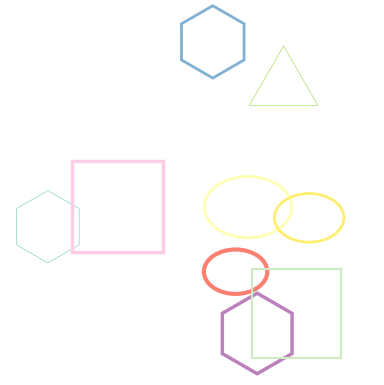[{"shape": "hexagon", "thickness": 0.5, "radius": 0.47, "center": [0.124, 0.411]}, {"shape": "oval", "thickness": 2, "radius": 0.57, "center": [0.644, 0.462]}, {"shape": "oval", "thickness": 3, "radius": 0.41, "center": [0.612, 0.294]}, {"shape": "hexagon", "thickness": 2, "radius": 0.47, "center": [0.553, 0.891]}, {"shape": "triangle", "thickness": 0.5, "radius": 0.51, "center": [0.737, 0.778]}, {"shape": "square", "thickness": 2.5, "radius": 0.59, "center": [0.306, 0.463]}, {"shape": "hexagon", "thickness": 2.5, "radius": 0.52, "center": [0.668, 0.134]}, {"shape": "square", "thickness": 1.5, "radius": 0.58, "center": [0.771, 0.185]}, {"shape": "oval", "thickness": 2, "radius": 0.45, "center": [0.803, 0.434]}]